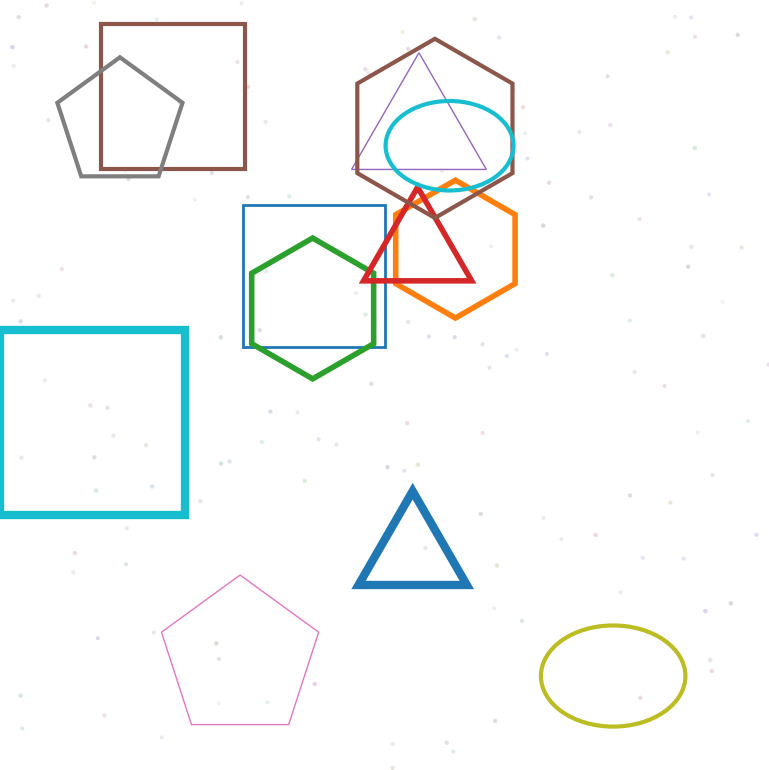[{"shape": "triangle", "thickness": 3, "radius": 0.41, "center": [0.536, 0.281]}, {"shape": "square", "thickness": 1, "radius": 0.46, "center": [0.408, 0.641]}, {"shape": "hexagon", "thickness": 2, "radius": 0.45, "center": [0.591, 0.676]}, {"shape": "hexagon", "thickness": 2, "radius": 0.46, "center": [0.406, 0.599]}, {"shape": "triangle", "thickness": 2, "radius": 0.41, "center": [0.542, 0.676]}, {"shape": "triangle", "thickness": 0.5, "radius": 0.51, "center": [0.544, 0.83]}, {"shape": "square", "thickness": 1.5, "radius": 0.47, "center": [0.225, 0.875]}, {"shape": "hexagon", "thickness": 1.5, "radius": 0.58, "center": [0.565, 0.833]}, {"shape": "pentagon", "thickness": 0.5, "radius": 0.54, "center": [0.312, 0.146]}, {"shape": "pentagon", "thickness": 1.5, "radius": 0.43, "center": [0.156, 0.84]}, {"shape": "oval", "thickness": 1.5, "radius": 0.47, "center": [0.796, 0.122]}, {"shape": "oval", "thickness": 1.5, "radius": 0.42, "center": [0.584, 0.811]}, {"shape": "square", "thickness": 3, "radius": 0.6, "center": [0.12, 0.451]}]